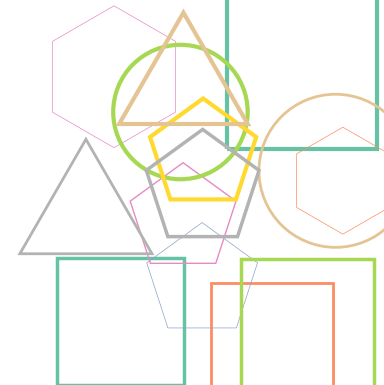[{"shape": "square", "thickness": 2.5, "radius": 0.82, "center": [0.313, 0.166]}, {"shape": "square", "thickness": 3, "radius": 0.98, "center": [0.785, 0.809]}, {"shape": "hexagon", "thickness": 0.5, "radius": 0.69, "center": [0.891, 0.531]}, {"shape": "square", "thickness": 2, "radius": 0.79, "center": [0.707, 0.107]}, {"shape": "pentagon", "thickness": 0.5, "radius": 0.76, "center": [0.525, 0.271]}, {"shape": "pentagon", "thickness": 1, "radius": 0.72, "center": [0.476, 0.433]}, {"shape": "hexagon", "thickness": 0.5, "radius": 0.92, "center": [0.296, 0.801]}, {"shape": "square", "thickness": 2.5, "radius": 0.86, "center": [0.798, 0.156]}, {"shape": "circle", "thickness": 3, "radius": 0.87, "center": [0.469, 0.709]}, {"shape": "pentagon", "thickness": 3, "radius": 0.72, "center": [0.528, 0.599]}, {"shape": "triangle", "thickness": 3, "radius": 0.96, "center": [0.476, 0.774]}, {"shape": "circle", "thickness": 2, "radius": 0.99, "center": [0.871, 0.556]}, {"shape": "pentagon", "thickness": 2.5, "radius": 0.77, "center": [0.526, 0.51]}, {"shape": "triangle", "thickness": 2, "radius": 0.99, "center": [0.223, 0.44]}]